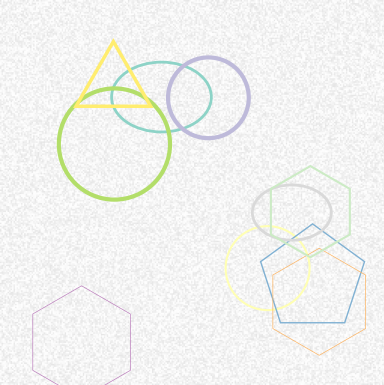[{"shape": "oval", "thickness": 2, "radius": 0.65, "center": [0.419, 0.748]}, {"shape": "circle", "thickness": 1.5, "radius": 0.55, "center": [0.695, 0.304]}, {"shape": "circle", "thickness": 3, "radius": 0.52, "center": [0.541, 0.746]}, {"shape": "pentagon", "thickness": 1, "radius": 0.71, "center": [0.812, 0.277]}, {"shape": "hexagon", "thickness": 0.5, "radius": 0.7, "center": [0.829, 0.216]}, {"shape": "circle", "thickness": 3, "radius": 0.72, "center": [0.297, 0.626]}, {"shape": "oval", "thickness": 2, "radius": 0.51, "center": [0.758, 0.448]}, {"shape": "hexagon", "thickness": 0.5, "radius": 0.73, "center": [0.212, 0.111]}, {"shape": "hexagon", "thickness": 1.5, "radius": 0.59, "center": [0.806, 0.45]}, {"shape": "triangle", "thickness": 2.5, "radius": 0.56, "center": [0.294, 0.78]}]